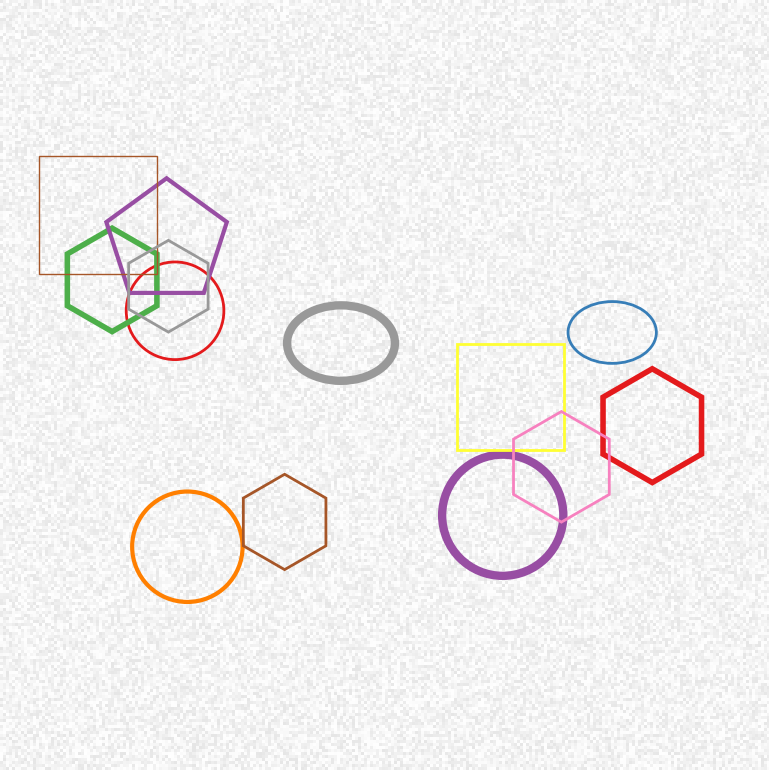[{"shape": "circle", "thickness": 1, "radius": 0.32, "center": [0.227, 0.596]}, {"shape": "hexagon", "thickness": 2, "radius": 0.37, "center": [0.847, 0.447]}, {"shape": "oval", "thickness": 1, "radius": 0.29, "center": [0.795, 0.568]}, {"shape": "hexagon", "thickness": 2, "radius": 0.34, "center": [0.146, 0.637]}, {"shape": "pentagon", "thickness": 1.5, "radius": 0.41, "center": [0.216, 0.686]}, {"shape": "circle", "thickness": 3, "radius": 0.39, "center": [0.653, 0.331]}, {"shape": "circle", "thickness": 1.5, "radius": 0.36, "center": [0.243, 0.29]}, {"shape": "square", "thickness": 1, "radius": 0.35, "center": [0.663, 0.484]}, {"shape": "hexagon", "thickness": 1, "radius": 0.31, "center": [0.37, 0.322]}, {"shape": "square", "thickness": 0.5, "radius": 0.38, "center": [0.127, 0.721]}, {"shape": "hexagon", "thickness": 1, "radius": 0.36, "center": [0.729, 0.394]}, {"shape": "hexagon", "thickness": 1, "radius": 0.3, "center": [0.219, 0.628]}, {"shape": "oval", "thickness": 3, "radius": 0.35, "center": [0.443, 0.554]}]